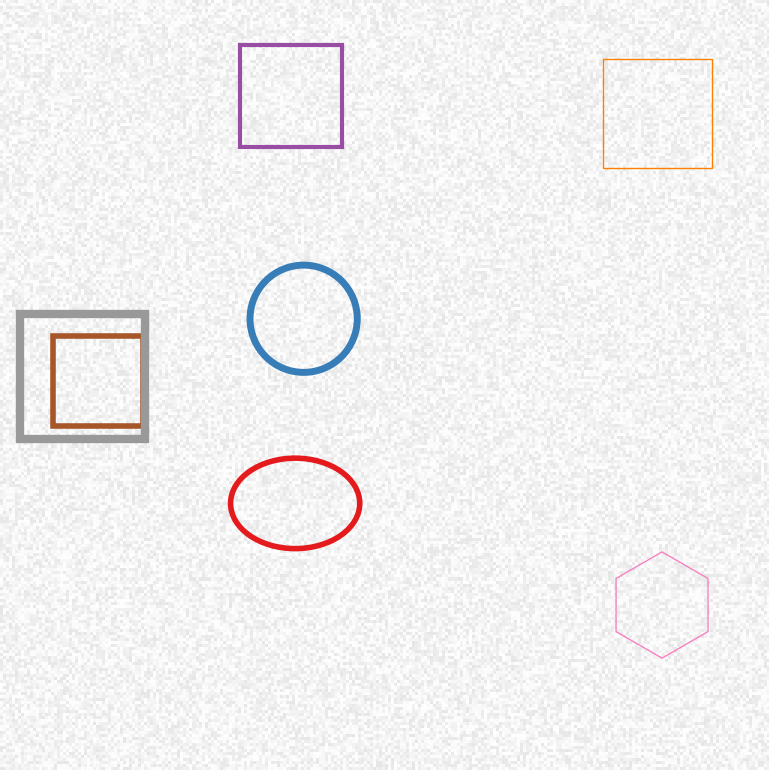[{"shape": "oval", "thickness": 2, "radius": 0.42, "center": [0.383, 0.346]}, {"shape": "circle", "thickness": 2.5, "radius": 0.35, "center": [0.394, 0.586]}, {"shape": "square", "thickness": 1.5, "radius": 0.33, "center": [0.378, 0.876]}, {"shape": "square", "thickness": 0.5, "radius": 0.35, "center": [0.854, 0.853]}, {"shape": "square", "thickness": 2, "radius": 0.29, "center": [0.127, 0.505]}, {"shape": "hexagon", "thickness": 0.5, "radius": 0.34, "center": [0.86, 0.214]}, {"shape": "square", "thickness": 3, "radius": 0.4, "center": [0.107, 0.511]}]